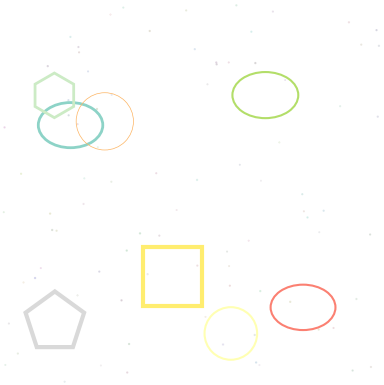[{"shape": "oval", "thickness": 2, "radius": 0.42, "center": [0.183, 0.675]}, {"shape": "circle", "thickness": 1.5, "radius": 0.34, "center": [0.6, 0.134]}, {"shape": "oval", "thickness": 1.5, "radius": 0.42, "center": [0.787, 0.202]}, {"shape": "circle", "thickness": 0.5, "radius": 0.37, "center": [0.272, 0.685]}, {"shape": "oval", "thickness": 1.5, "radius": 0.43, "center": [0.689, 0.753]}, {"shape": "pentagon", "thickness": 3, "radius": 0.4, "center": [0.142, 0.163]}, {"shape": "hexagon", "thickness": 2, "radius": 0.29, "center": [0.141, 0.752]}, {"shape": "square", "thickness": 3, "radius": 0.38, "center": [0.448, 0.282]}]